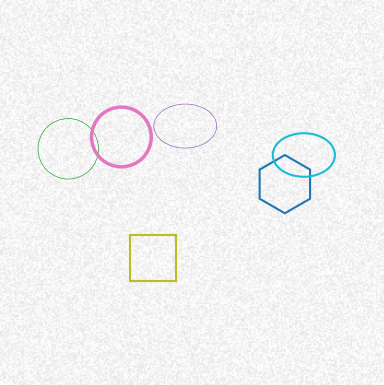[{"shape": "hexagon", "thickness": 1.5, "radius": 0.38, "center": [0.74, 0.522]}, {"shape": "circle", "thickness": 0.5, "radius": 0.39, "center": [0.177, 0.613]}, {"shape": "oval", "thickness": 0.5, "radius": 0.41, "center": [0.481, 0.673]}, {"shape": "circle", "thickness": 2.5, "radius": 0.39, "center": [0.315, 0.644]}, {"shape": "square", "thickness": 1.5, "radius": 0.3, "center": [0.398, 0.33]}, {"shape": "oval", "thickness": 1.5, "radius": 0.4, "center": [0.789, 0.597]}]